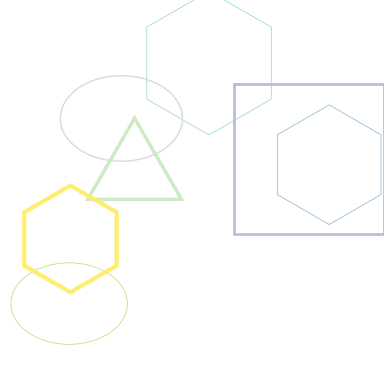[{"shape": "hexagon", "thickness": 0.5, "radius": 0.93, "center": [0.543, 0.836]}, {"shape": "square", "thickness": 2, "radius": 0.97, "center": [0.802, 0.587]}, {"shape": "hexagon", "thickness": 0.5, "radius": 0.78, "center": [0.855, 0.572]}, {"shape": "oval", "thickness": 0.5, "radius": 0.76, "center": [0.18, 0.211]}, {"shape": "oval", "thickness": 1, "radius": 0.79, "center": [0.315, 0.692]}, {"shape": "triangle", "thickness": 2.5, "radius": 0.7, "center": [0.35, 0.552]}, {"shape": "hexagon", "thickness": 3, "radius": 0.69, "center": [0.183, 0.379]}]